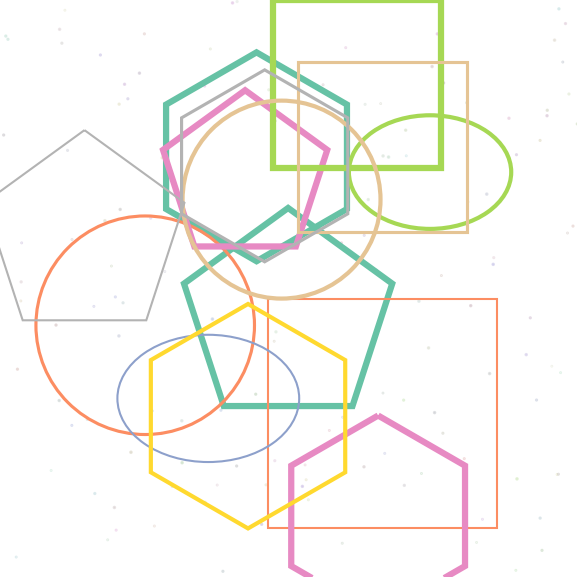[{"shape": "hexagon", "thickness": 3, "radius": 0.9, "center": [0.444, 0.728]}, {"shape": "pentagon", "thickness": 3, "radius": 0.95, "center": [0.499, 0.449]}, {"shape": "square", "thickness": 1, "radius": 0.99, "center": [0.662, 0.283]}, {"shape": "circle", "thickness": 1.5, "radius": 0.95, "center": [0.251, 0.436]}, {"shape": "oval", "thickness": 1, "radius": 0.79, "center": [0.361, 0.309]}, {"shape": "hexagon", "thickness": 3, "radius": 0.87, "center": [0.655, 0.106]}, {"shape": "pentagon", "thickness": 3, "radius": 0.75, "center": [0.424, 0.693]}, {"shape": "oval", "thickness": 2, "radius": 0.7, "center": [0.745, 0.701]}, {"shape": "square", "thickness": 3, "radius": 0.73, "center": [0.618, 0.853]}, {"shape": "hexagon", "thickness": 2, "radius": 0.97, "center": [0.429, 0.278]}, {"shape": "square", "thickness": 1.5, "radius": 0.73, "center": [0.662, 0.745]}, {"shape": "circle", "thickness": 2, "radius": 0.86, "center": [0.488, 0.654]}, {"shape": "pentagon", "thickness": 1, "radius": 0.91, "center": [0.146, 0.592]}, {"shape": "hexagon", "thickness": 1.5, "radius": 0.83, "center": [0.458, 0.712]}]